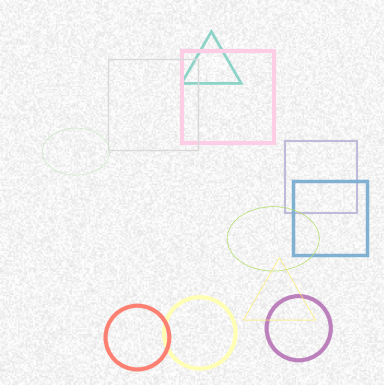[{"shape": "triangle", "thickness": 2, "radius": 0.45, "center": [0.549, 0.828]}, {"shape": "circle", "thickness": 3, "radius": 0.46, "center": [0.519, 0.135]}, {"shape": "square", "thickness": 1.5, "radius": 0.47, "center": [0.834, 0.54]}, {"shape": "circle", "thickness": 3, "radius": 0.41, "center": [0.357, 0.123]}, {"shape": "square", "thickness": 2.5, "radius": 0.48, "center": [0.857, 0.433]}, {"shape": "oval", "thickness": 0.5, "radius": 0.6, "center": [0.71, 0.38]}, {"shape": "square", "thickness": 3, "radius": 0.6, "center": [0.593, 0.749]}, {"shape": "square", "thickness": 1, "radius": 0.59, "center": [0.398, 0.729]}, {"shape": "circle", "thickness": 3, "radius": 0.42, "center": [0.776, 0.148]}, {"shape": "oval", "thickness": 0.5, "radius": 0.44, "center": [0.197, 0.606]}, {"shape": "triangle", "thickness": 0.5, "radius": 0.54, "center": [0.726, 0.223]}]